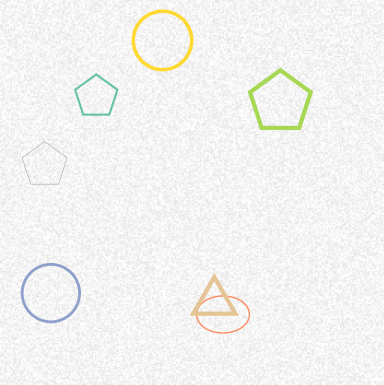[{"shape": "pentagon", "thickness": 1.5, "radius": 0.29, "center": [0.25, 0.749]}, {"shape": "oval", "thickness": 1, "radius": 0.34, "center": [0.579, 0.183]}, {"shape": "circle", "thickness": 2, "radius": 0.37, "center": [0.132, 0.239]}, {"shape": "pentagon", "thickness": 3, "radius": 0.41, "center": [0.728, 0.735]}, {"shape": "circle", "thickness": 2.5, "radius": 0.38, "center": [0.422, 0.895]}, {"shape": "triangle", "thickness": 3, "radius": 0.32, "center": [0.557, 0.217]}, {"shape": "pentagon", "thickness": 0.5, "radius": 0.31, "center": [0.116, 0.571]}]